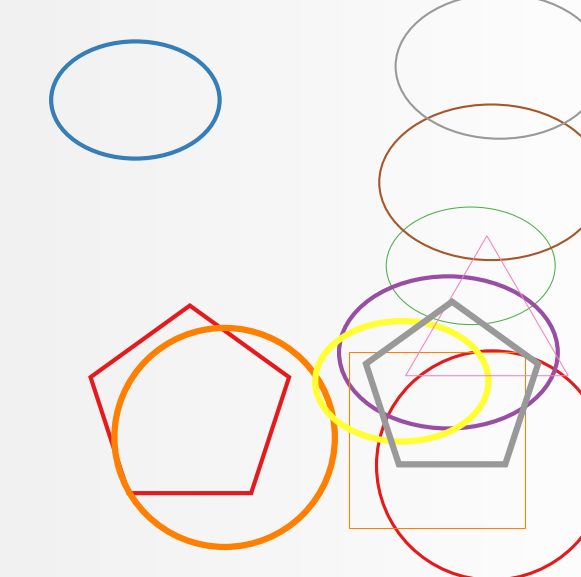[{"shape": "pentagon", "thickness": 2, "radius": 0.9, "center": [0.327, 0.29]}, {"shape": "circle", "thickness": 1.5, "radius": 0.99, "center": [0.846, 0.193]}, {"shape": "oval", "thickness": 2, "radius": 0.72, "center": [0.233, 0.826]}, {"shape": "oval", "thickness": 0.5, "radius": 0.73, "center": [0.81, 0.539]}, {"shape": "oval", "thickness": 2, "radius": 0.94, "center": [0.771, 0.389]}, {"shape": "square", "thickness": 0.5, "radius": 0.76, "center": [0.751, 0.237]}, {"shape": "circle", "thickness": 3, "radius": 0.95, "center": [0.386, 0.242]}, {"shape": "oval", "thickness": 3, "radius": 0.74, "center": [0.691, 0.339]}, {"shape": "oval", "thickness": 1, "radius": 0.96, "center": [0.845, 0.683]}, {"shape": "triangle", "thickness": 0.5, "radius": 0.81, "center": [0.838, 0.429]}, {"shape": "oval", "thickness": 1, "radius": 0.9, "center": [0.86, 0.884]}, {"shape": "pentagon", "thickness": 3, "radius": 0.78, "center": [0.778, 0.321]}]